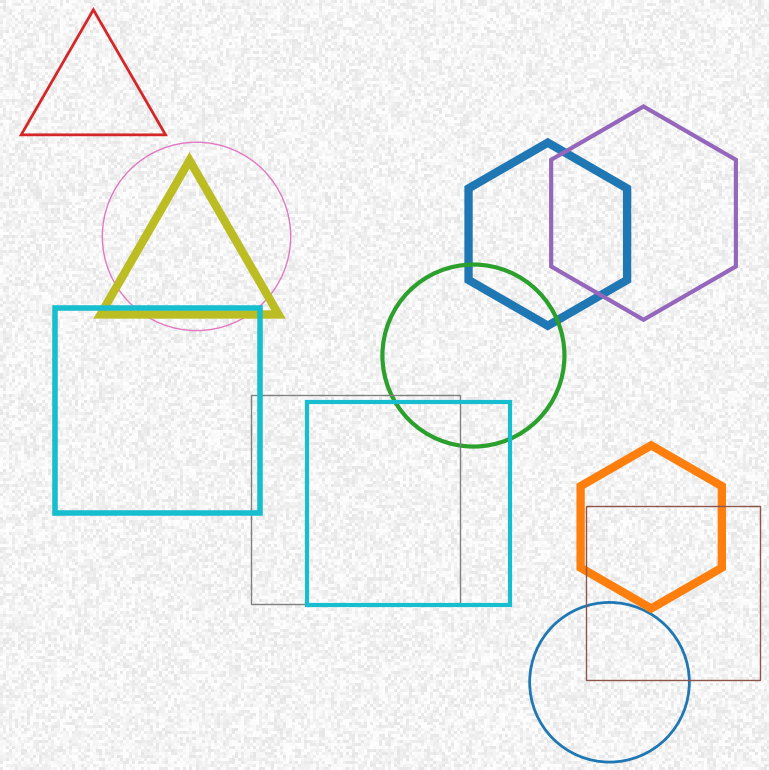[{"shape": "circle", "thickness": 1, "radius": 0.52, "center": [0.792, 0.114]}, {"shape": "hexagon", "thickness": 3, "radius": 0.59, "center": [0.711, 0.696]}, {"shape": "hexagon", "thickness": 3, "radius": 0.53, "center": [0.846, 0.316]}, {"shape": "circle", "thickness": 1.5, "radius": 0.59, "center": [0.615, 0.538]}, {"shape": "triangle", "thickness": 1, "radius": 0.54, "center": [0.121, 0.879]}, {"shape": "hexagon", "thickness": 1.5, "radius": 0.69, "center": [0.836, 0.723]}, {"shape": "square", "thickness": 0.5, "radius": 0.56, "center": [0.874, 0.23]}, {"shape": "circle", "thickness": 0.5, "radius": 0.61, "center": [0.255, 0.693]}, {"shape": "square", "thickness": 0.5, "radius": 0.68, "center": [0.462, 0.351]}, {"shape": "triangle", "thickness": 3, "radius": 0.67, "center": [0.246, 0.658]}, {"shape": "square", "thickness": 2, "radius": 0.67, "center": [0.205, 0.467]}, {"shape": "square", "thickness": 1.5, "radius": 0.66, "center": [0.53, 0.347]}]